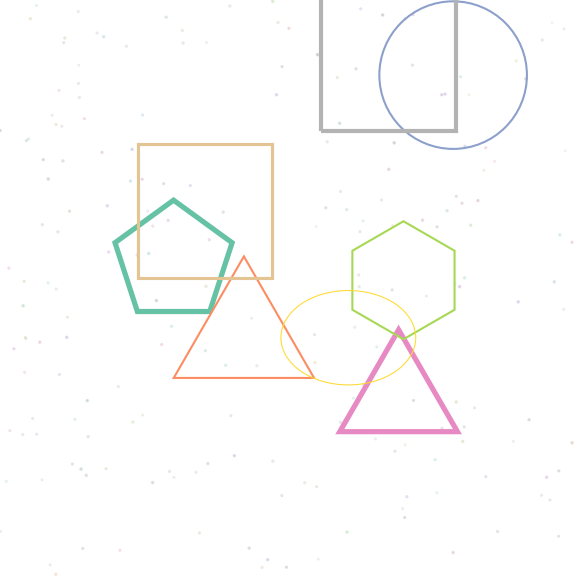[{"shape": "pentagon", "thickness": 2.5, "radius": 0.53, "center": [0.301, 0.546]}, {"shape": "triangle", "thickness": 1, "radius": 0.7, "center": [0.422, 0.415]}, {"shape": "circle", "thickness": 1, "radius": 0.64, "center": [0.785, 0.869]}, {"shape": "triangle", "thickness": 2.5, "radius": 0.59, "center": [0.69, 0.31]}, {"shape": "hexagon", "thickness": 1, "radius": 0.51, "center": [0.699, 0.514]}, {"shape": "oval", "thickness": 0.5, "radius": 0.58, "center": [0.603, 0.414]}, {"shape": "square", "thickness": 1.5, "radius": 0.58, "center": [0.355, 0.634]}, {"shape": "square", "thickness": 2, "radius": 0.58, "center": [0.673, 0.888]}]